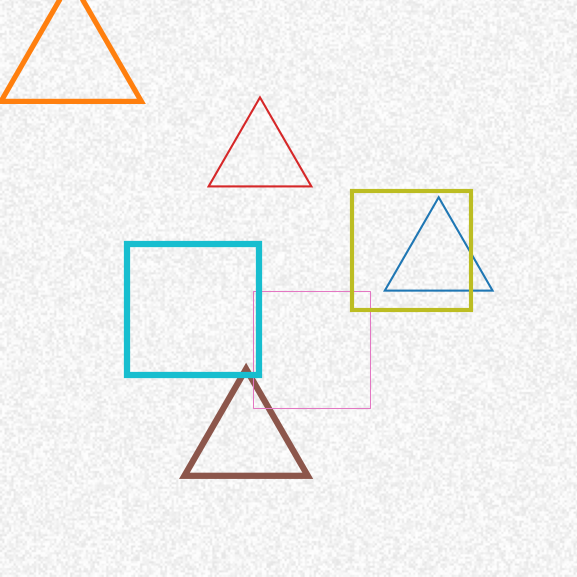[{"shape": "triangle", "thickness": 1, "radius": 0.54, "center": [0.76, 0.55]}, {"shape": "triangle", "thickness": 2.5, "radius": 0.7, "center": [0.123, 0.894]}, {"shape": "triangle", "thickness": 1, "radius": 0.51, "center": [0.45, 0.728]}, {"shape": "triangle", "thickness": 3, "radius": 0.62, "center": [0.426, 0.237]}, {"shape": "square", "thickness": 0.5, "radius": 0.51, "center": [0.54, 0.393]}, {"shape": "square", "thickness": 2, "radius": 0.52, "center": [0.712, 0.565]}, {"shape": "square", "thickness": 3, "radius": 0.57, "center": [0.334, 0.463]}]